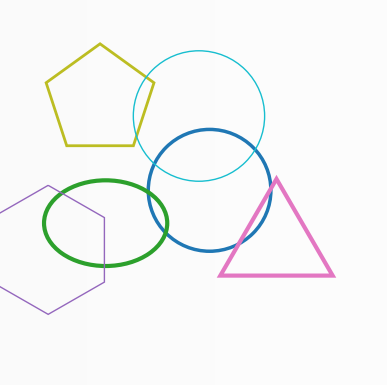[{"shape": "circle", "thickness": 2.5, "radius": 0.79, "center": [0.541, 0.506]}, {"shape": "oval", "thickness": 3, "radius": 0.79, "center": [0.273, 0.42]}, {"shape": "hexagon", "thickness": 1, "radius": 0.84, "center": [0.124, 0.351]}, {"shape": "triangle", "thickness": 3, "radius": 0.84, "center": [0.714, 0.368]}, {"shape": "pentagon", "thickness": 2, "radius": 0.73, "center": [0.258, 0.74]}, {"shape": "circle", "thickness": 1, "radius": 0.85, "center": [0.513, 0.699]}]